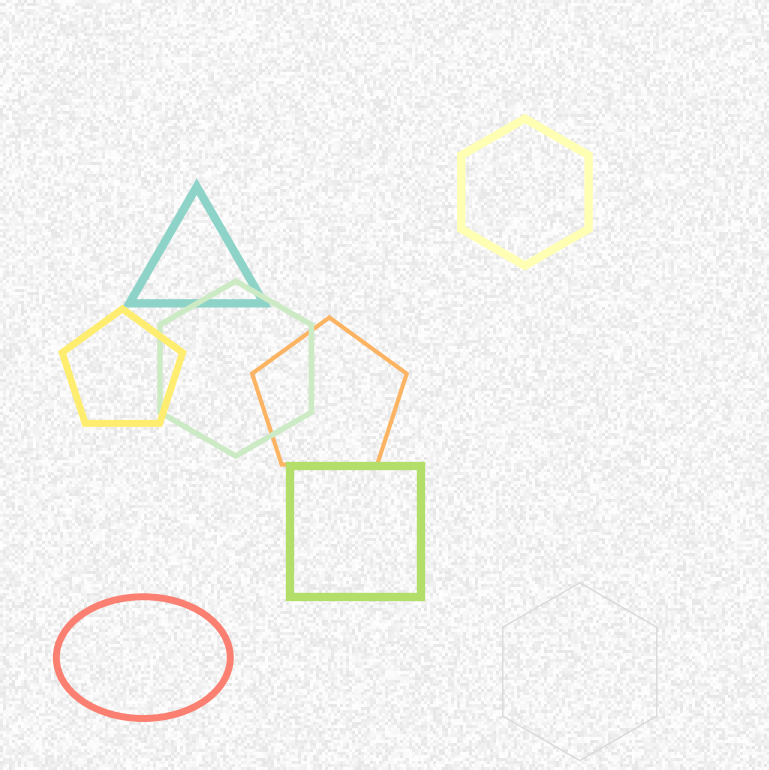[{"shape": "triangle", "thickness": 3, "radius": 0.51, "center": [0.256, 0.657]}, {"shape": "hexagon", "thickness": 3, "radius": 0.48, "center": [0.682, 0.75]}, {"shape": "oval", "thickness": 2.5, "radius": 0.56, "center": [0.186, 0.146]}, {"shape": "pentagon", "thickness": 1.5, "radius": 0.53, "center": [0.428, 0.482]}, {"shape": "square", "thickness": 3, "radius": 0.43, "center": [0.461, 0.31]}, {"shape": "hexagon", "thickness": 0.5, "radius": 0.58, "center": [0.753, 0.128]}, {"shape": "hexagon", "thickness": 2, "radius": 0.57, "center": [0.306, 0.521]}, {"shape": "pentagon", "thickness": 2.5, "radius": 0.41, "center": [0.159, 0.517]}]